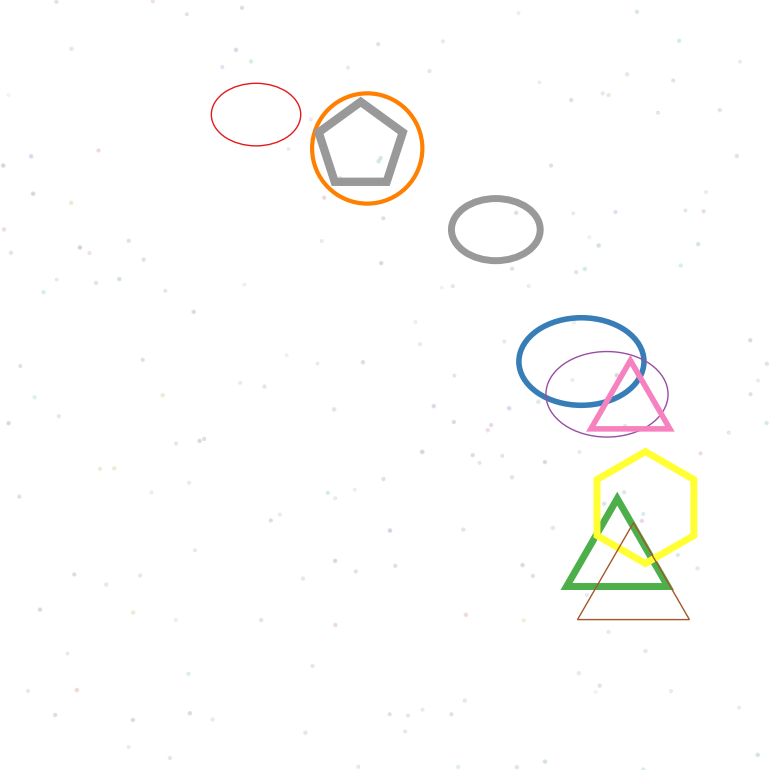[{"shape": "oval", "thickness": 0.5, "radius": 0.29, "center": [0.333, 0.851]}, {"shape": "oval", "thickness": 2, "radius": 0.41, "center": [0.755, 0.53]}, {"shape": "triangle", "thickness": 2.5, "radius": 0.38, "center": [0.802, 0.276]}, {"shape": "oval", "thickness": 0.5, "radius": 0.4, "center": [0.788, 0.488]}, {"shape": "circle", "thickness": 1.5, "radius": 0.36, "center": [0.477, 0.807]}, {"shape": "hexagon", "thickness": 2.5, "radius": 0.36, "center": [0.838, 0.341]}, {"shape": "triangle", "thickness": 0.5, "radius": 0.42, "center": [0.823, 0.237]}, {"shape": "triangle", "thickness": 2, "radius": 0.3, "center": [0.819, 0.473]}, {"shape": "pentagon", "thickness": 3, "radius": 0.29, "center": [0.468, 0.81]}, {"shape": "oval", "thickness": 2.5, "radius": 0.29, "center": [0.644, 0.702]}]